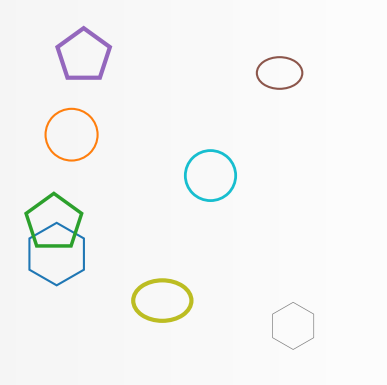[{"shape": "hexagon", "thickness": 1.5, "radius": 0.41, "center": [0.146, 0.34]}, {"shape": "circle", "thickness": 1.5, "radius": 0.34, "center": [0.185, 0.65]}, {"shape": "pentagon", "thickness": 2.5, "radius": 0.38, "center": [0.139, 0.422]}, {"shape": "pentagon", "thickness": 3, "radius": 0.36, "center": [0.216, 0.856]}, {"shape": "oval", "thickness": 1.5, "radius": 0.29, "center": [0.722, 0.81]}, {"shape": "hexagon", "thickness": 0.5, "radius": 0.31, "center": [0.757, 0.154]}, {"shape": "oval", "thickness": 3, "radius": 0.38, "center": [0.419, 0.219]}, {"shape": "circle", "thickness": 2, "radius": 0.32, "center": [0.543, 0.544]}]